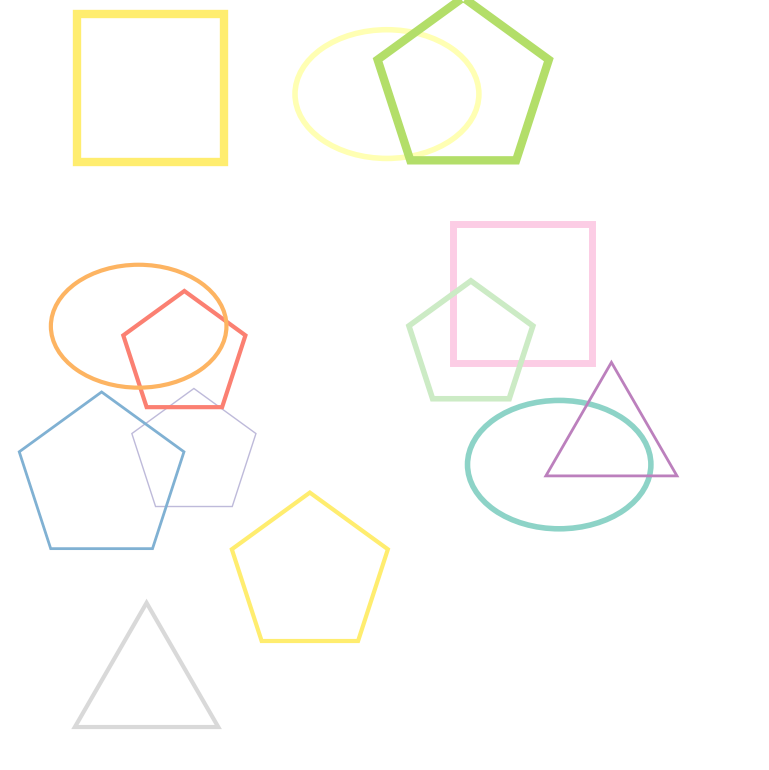[{"shape": "oval", "thickness": 2, "radius": 0.6, "center": [0.726, 0.397]}, {"shape": "oval", "thickness": 2, "radius": 0.6, "center": [0.503, 0.878]}, {"shape": "pentagon", "thickness": 0.5, "radius": 0.42, "center": [0.252, 0.411]}, {"shape": "pentagon", "thickness": 1.5, "radius": 0.42, "center": [0.239, 0.539]}, {"shape": "pentagon", "thickness": 1, "radius": 0.56, "center": [0.132, 0.378]}, {"shape": "oval", "thickness": 1.5, "radius": 0.57, "center": [0.18, 0.576]}, {"shape": "pentagon", "thickness": 3, "radius": 0.58, "center": [0.602, 0.886]}, {"shape": "square", "thickness": 2.5, "radius": 0.45, "center": [0.678, 0.619]}, {"shape": "triangle", "thickness": 1.5, "radius": 0.54, "center": [0.19, 0.11]}, {"shape": "triangle", "thickness": 1, "radius": 0.49, "center": [0.794, 0.431]}, {"shape": "pentagon", "thickness": 2, "radius": 0.42, "center": [0.612, 0.551]}, {"shape": "square", "thickness": 3, "radius": 0.48, "center": [0.195, 0.886]}, {"shape": "pentagon", "thickness": 1.5, "radius": 0.53, "center": [0.402, 0.254]}]